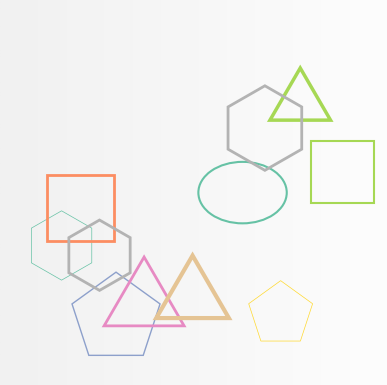[{"shape": "hexagon", "thickness": 0.5, "radius": 0.45, "center": [0.159, 0.362]}, {"shape": "oval", "thickness": 1.5, "radius": 0.57, "center": [0.626, 0.5]}, {"shape": "square", "thickness": 2, "radius": 0.43, "center": [0.207, 0.459]}, {"shape": "pentagon", "thickness": 1, "radius": 0.6, "center": [0.299, 0.174]}, {"shape": "triangle", "thickness": 2, "radius": 0.6, "center": [0.372, 0.213]}, {"shape": "square", "thickness": 1.5, "radius": 0.4, "center": [0.884, 0.553]}, {"shape": "triangle", "thickness": 2.5, "radius": 0.45, "center": [0.775, 0.733]}, {"shape": "pentagon", "thickness": 0.5, "radius": 0.43, "center": [0.724, 0.184]}, {"shape": "triangle", "thickness": 3, "radius": 0.54, "center": [0.497, 0.228]}, {"shape": "hexagon", "thickness": 2, "radius": 0.55, "center": [0.684, 0.667]}, {"shape": "hexagon", "thickness": 2, "radius": 0.46, "center": [0.257, 0.337]}]